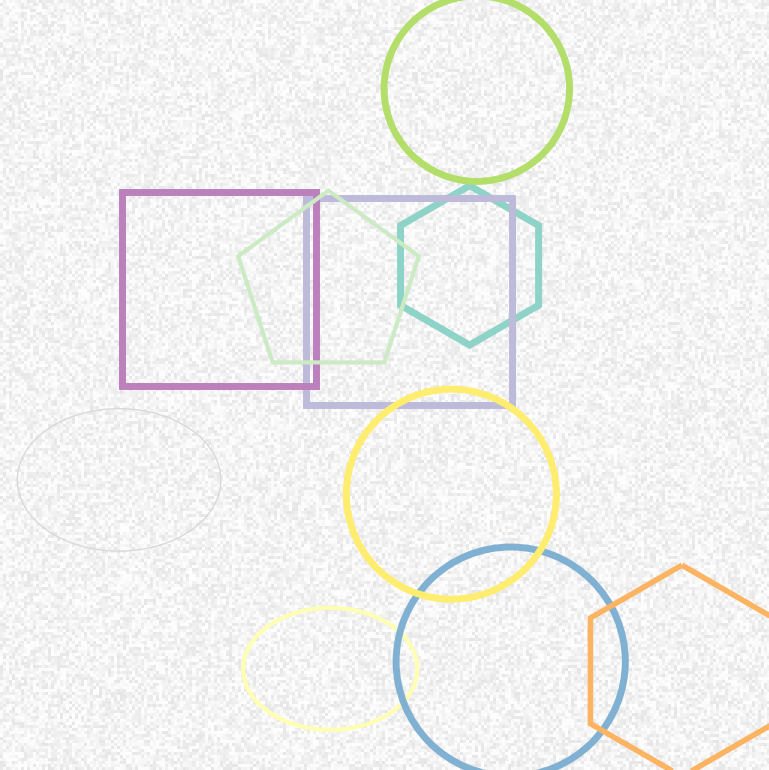[{"shape": "hexagon", "thickness": 2.5, "radius": 0.52, "center": [0.61, 0.655]}, {"shape": "oval", "thickness": 1.5, "radius": 0.57, "center": [0.429, 0.131]}, {"shape": "square", "thickness": 2.5, "radius": 0.67, "center": [0.531, 0.608]}, {"shape": "circle", "thickness": 2.5, "radius": 0.74, "center": [0.663, 0.141]}, {"shape": "hexagon", "thickness": 2, "radius": 0.69, "center": [0.886, 0.129]}, {"shape": "circle", "thickness": 2.5, "radius": 0.6, "center": [0.619, 0.885]}, {"shape": "oval", "thickness": 0.5, "radius": 0.66, "center": [0.155, 0.377]}, {"shape": "square", "thickness": 2.5, "radius": 0.63, "center": [0.285, 0.625]}, {"shape": "pentagon", "thickness": 1.5, "radius": 0.62, "center": [0.427, 0.629]}, {"shape": "circle", "thickness": 2.5, "radius": 0.68, "center": [0.586, 0.358]}]